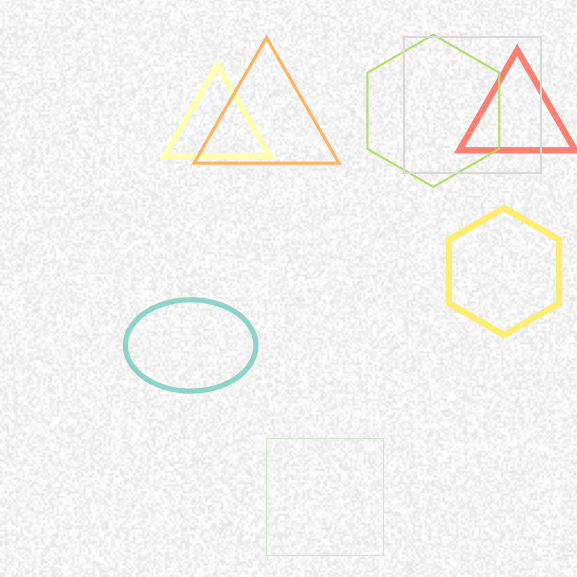[{"shape": "oval", "thickness": 2.5, "radius": 0.57, "center": [0.33, 0.401]}, {"shape": "triangle", "thickness": 3, "radius": 0.53, "center": [0.376, 0.781]}, {"shape": "triangle", "thickness": 3, "radius": 0.58, "center": [0.896, 0.797]}, {"shape": "triangle", "thickness": 1.5, "radius": 0.72, "center": [0.462, 0.789]}, {"shape": "hexagon", "thickness": 1, "radius": 0.66, "center": [0.75, 0.807]}, {"shape": "square", "thickness": 1, "radius": 0.59, "center": [0.818, 0.817]}, {"shape": "square", "thickness": 0.5, "radius": 0.5, "center": [0.562, 0.14]}, {"shape": "hexagon", "thickness": 3, "radius": 0.55, "center": [0.873, 0.529]}]